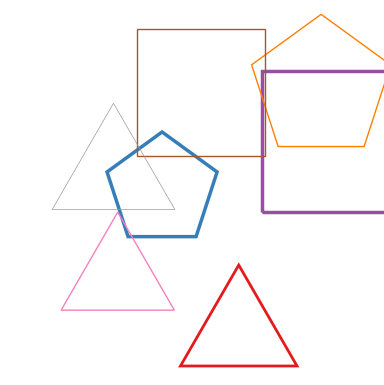[{"shape": "triangle", "thickness": 2, "radius": 0.87, "center": [0.62, 0.137]}, {"shape": "pentagon", "thickness": 2.5, "radius": 0.75, "center": [0.421, 0.507]}, {"shape": "square", "thickness": 2.5, "radius": 0.91, "center": [0.864, 0.633]}, {"shape": "pentagon", "thickness": 1, "radius": 0.95, "center": [0.834, 0.773]}, {"shape": "square", "thickness": 1, "radius": 0.83, "center": [0.522, 0.76]}, {"shape": "triangle", "thickness": 1, "radius": 0.85, "center": [0.306, 0.279]}, {"shape": "triangle", "thickness": 0.5, "radius": 0.92, "center": [0.295, 0.548]}]